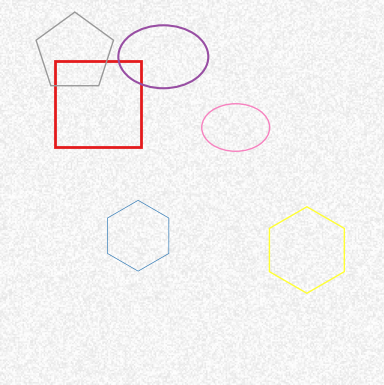[{"shape": "square", "thickness": 2, "radius": 0.56, "center": [0.254, 0.729]}, {"shape": "hexagon", "thickness": 0.5, "radius": 0.46, "center": [0.359, 0.388]}, {"shape": "oval", "thickness": 1.5, "radius": 0.58, "center": [0.424, 0.853]}, {"shape": "hexagon", "thickness": 1, "radius": 0.56, "center": [0.797, 0.351]}, {"shape": "oval", "thickness": 1, "radius": 0.44, "center": [0.612, 0.669]}, {"shape": "pentagon", "thickness": 1, "radius": 0.53, "center": [0.194, 0.863]}]